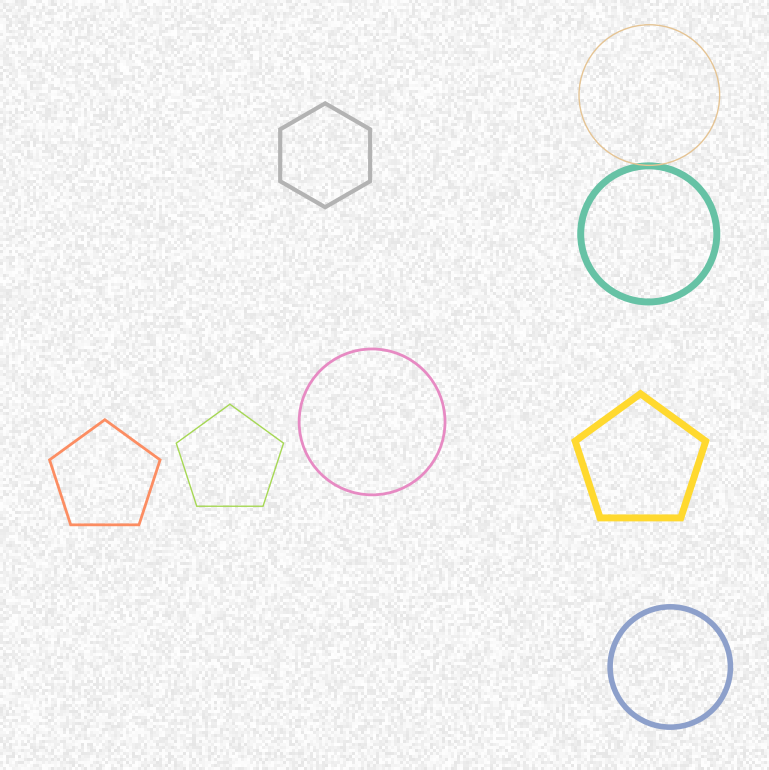[{"shape": "circle", "thickness": 2.5, "radius": 0.44, "center": [0.843, 0.696]}, {"shape": "pentagon", "thickness": 1, "radius": 0.38, "center": [0.136, 0.379]}, {"shape": "circle", "thickness": 2, "radius": 0.39, "center": [0.87, 0.134]}, {"shape": "circle", "thickness": 1, "radius": 0.47, "center": [0.483, 0.452]}, {"shape": "pentagon", "thickness": 0.5, "radius": 0.37, "center": [0.299, 0.402]}, {"shape": "pentagon", "thickness": 2.5, "radius": 0.45, "center": [0.832, 0.4]}, {"shape": "circle", "thickness": 0.5, "radius": 0.46, "center": [0.843, 0.877]}, {"shape": "hexagon", "thickness": 1.5, "radius": 0.34, "center": [0.422, 0.798]}]